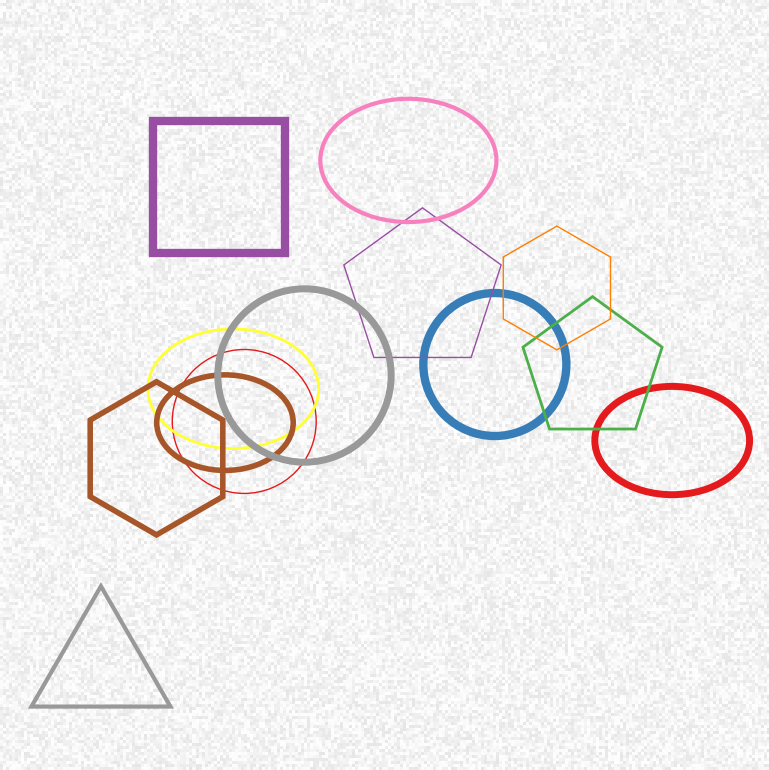[{"shape": "oval", "thickness": 2.5, "radius": 0.5, "center": [0.873, 0.428]}, {"shape": "circle", "thickness": 0.5, "radius": 0.47, "center": [0.317, 0.453]}, {"shape": "circle", "thickness": 3, "radius": 0.46, "center": [0.643, 0.527]}, {"shape": "pentagon", "thickness": 1, "radius": 0.48, "center": [0.77, 0.52]}, {"shape": "square", "thickness": 3, "radius": 0.43, "center": [0.284, 0.757]}, {"shape": "pentagon", "thickness": 0.5, "radius": 0.54, "center": [0.549, 0.623]}, {"shape": "hexagon", "thickness": 0.5, "radius": 0.4, "center": [0.723, 0.626]}, {"shape": "oval", "thickness": 1, "radius": 0.55, "center": [0.303, 0.495]}, {"shape": "hexagon", "thickness": 2, "radius": 0.5, "center": [0.203, 0.405]}, {"shape": "oval", "thickness": 2, "radius": 0.44, "center": [0.292, 0.451]}, {"shape": "oval", "thickness": 1.5, "radius": 0.57, "center": [0.53, 0.792]}, {"shape": "triangle", "thickness": 1.5, "radius": 0.52, "center": [0.131, 0.134]}, {"shape": "circle", "thickness": 2.5, "radius": 0.56, "center": [0.395, 0.512]}]